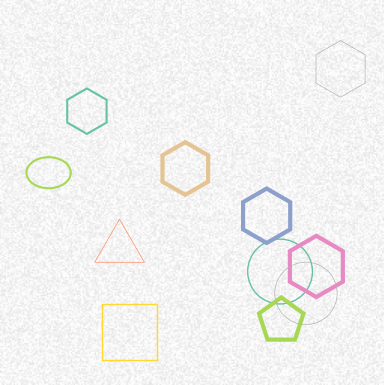[{"shape": "circle", "thickness": 1, "radius": 0.42, "center": [0.728, 0.295]}, {"shape": "hexagon", "thickness": 1.5, "radius": 0.3, "center": [0.226, 0.711]}, {"shape": "triangle", "thickness": 0.5, "radius": 0.37, "center": [0.31, 0.356]}, {"shape": "hexagon", "thickness": 3, "radius": 0.35, "center": [0.693, 0.44]}, {"shape": "hexagon", "thickness": 3, "radius": 0.4, "center": [0.822, 0.308]}, {"shape": "oval", "thickness": 1.5, "radius": 0.29, "center": [0.126, 0.551]}, {"shape": "pentagon", "thickness": 3, "radius": 0.3, "center": [0.731, 0.167]}, {"shape": "square", "thickness": 1, "radius": 0.36, "center": [0.336, 0.138]}, {"shape": "hexagon", "thickness": 3, "radius": 0.34, "center": [0.481, 0.562]}, {"shape": "circle", "thickness": 0.5, "radius": 0.41, "center": [0.795, 0.238]}, {"shape": "hexagon", "thickness": 0.5, "radius": 0.37, "center": [0.885, 0.821]}]